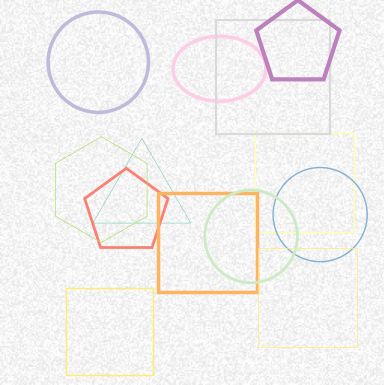[{"shape": "triangle", "thickness": 0.5, "radius": 0.73, "center": [0.369, 0.494]}, {"shape": "square", "thickness": 1, "radius": 0.64, "center": [0.791, 0.525]}, {"shape": "circle", "thickness": 2.5, "radius": 0.65, "center": [0.255, 0.839]}, {"shape": "pentagon", "thickness": 2, "radius": 0.57, "center": [0.328, 0.449]}, {"shape": "circle", "thickness": 1, "radius": 0.61, "center": [0.832, 0.443]}, {"shape": "square", "thickness": 2.5, "radius": 0.64, "center": [0.539, 0.37]}, {"shape": "hexagon", "thickness": 0.5, "radius": 0.69, "center": [0.263, 0.507]}, {"shape": "oval", "thickness": 2.5, "radius": 0.6, "center": [0.57, 0.821]}, {"shape": "square", "thickness": 1.5, "radius": 0.74, "center": [0.709, 0.8]}, {"shape": "pentagon", "thickness": 3, "radius": 0.57, "center": [0.774, 0.886]}, {"shape": "circle", "thickness": 2, "radius": 0.6, "center": [0.652, 0.386]}, {"shape": "square", "thickness": 1, "radius": 0.57, "center": [0.285, 0.139]}, {"shape": "square", "thickness": 0.5, "radius": 0.64, "center": [0.799, 0.228]}]